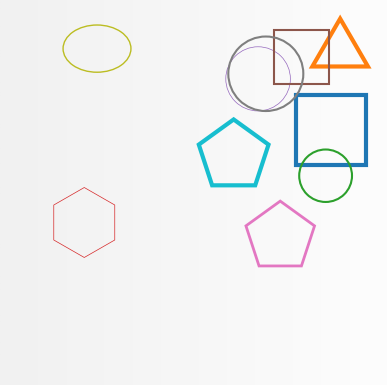[{"shape": "square", "thickness": 3, "radius": 0.46, "center": [0.855, 0.662]}, {"shape": "triangle", "thickness": 3, "radius": 0.41, "center": [0.878, 0.869]}, {"shape": "circle", "thickness": 1.5, "radius": 0.34, "center": [0.84, 0.544]}, {"shape": "hexagon", "thickness": 0.5, "radius": 0.45, "center": [0.217, 0.422]}, {"shape": "circle", "thickness": 0.5, "radius": 0.42, "center": [0.666, 0.795]}, {"shape": "square", "thickness": 1.5, "radius": 0.35, "center": [0.779, 0.852]}, {"shape": "pentagon", "thickness": 2, "radius": 0.47, "center": [0.723, 0.385]}, {"shape": "circle", "thickness": 1.5, "radius": 0.48, "center": [0.686, 0.808]}, {"shape": "oval", "thickness": 1, "radius": 0.44, "center": [0.25, 0.874]}, {"shape": "pentagon", "thickness": 3, "radius": 0.47, "center": [0.603, 0.595]}]